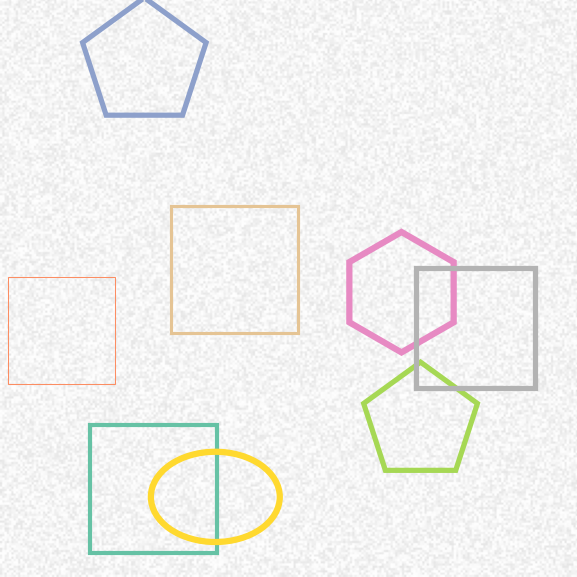[{"shape": "square", "thickness": 2, "radius": 0.55, "center": [0.266, 0.152]}, {"shape": "square", "thickness": 0.5, "radius": 0.46, "center": [0.107, 0.427]}, {"shape": "pentagon", "thickness": 2.5, "radius": 0.56, "center": [0.25, 0.891]}, {"shape": "hexagon", "thickness": 3, "radius": 0.52, "center": [0.695, 0.493]}, {"shape": "pentagon", "thickness": 2.5, "radius": 0.52, "center": [0.728, 0.268]}, {"shape": "oval", "thickness": 3, "radius": 0.56, "center": [0.373, 0.139]}, {"shape": "square", "thickness": 1.5, "radius": 0.55, "center": [0.406, 0.532]}, {"shape": "square", "thickness": 2.5, "radius": 0.52, "center": [0.823, 0.431]}]